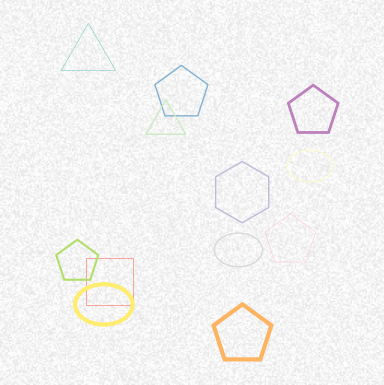[{"shape": "triangle", "thickness": 0.5, "radius": 0.41, "center": [0.23, 0.858]}, {"shape": "oval", "thickness": 0.5, "radius": 0.3, "center": [0.805, 0.569]}, {"shape": "hexagon", "thickness": 1, "radius": 0.4, "center": [0.629, 0.501]}, {"shape": "square", "thickness": 0.5, "radius": 0.3, "center": [0.286, 0.269]}, {"shape": "pentagon", "thickness": 1, "radius": 0.36, "center": [0.471, 0.758]}, {"shape": "pentagon", "thickness": 3, "radius": 0.4, "center": [0.63, 0.13]}, {"shape": "pentagon", "thickness": 1.5, "radius": 0.29, "center": [0.201, 0.32]}, {"shape": "pentagon", "thickness": 0.5, "radius": 0.35, "center": [0.754, 0.376]}, {"shape": "oval", "thickness": 1, "radius": 0.31, "center": [0.619, 0.351]}, {"shape": "pentagon", "thickness": 2, "radius": 0.34, "center": [0.814, 0.711]}, {"shape": "triangle", "thickness": 1, "radius": 0.3, "center": [0.431, 0.681]}, {"shape": "oval", "thickness": 3, "radius": 0.37, "center": [0.27, 0.209]}]